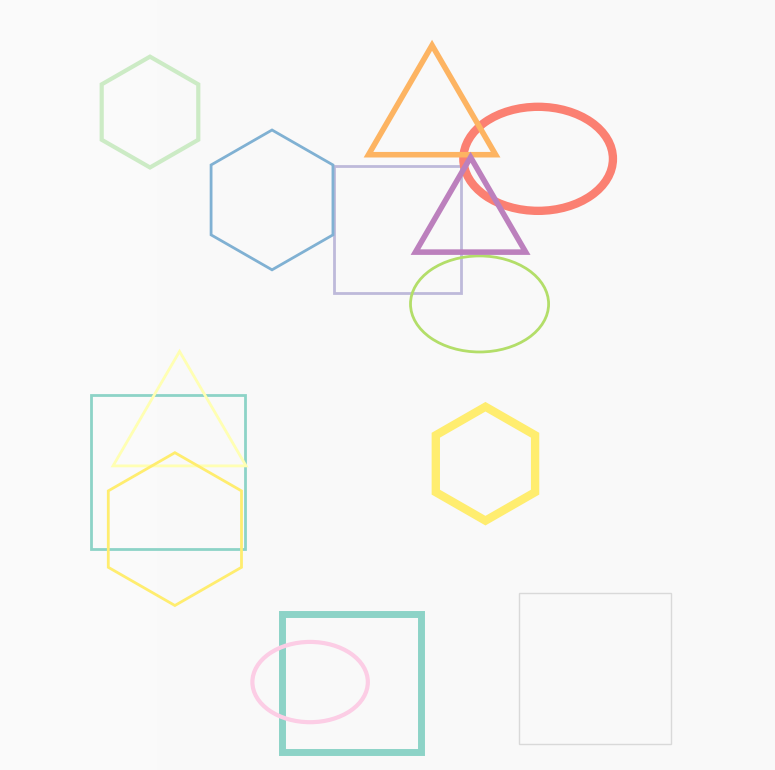[{"shape": "square", "thickness": 1, "radius": 0.5, "center": [0.216, 0.387]}, {"shape": "square", "thickness": 2.5, "radius": 0.45, "center": [0.453, 0.113]}, {"shape": "triangle", "thickness": 1, "radius": 0.5, "center": [0.232, 0.444]}, {"shape": "square", "thickness": 1, "radius": 0.41, "center": [0.513, 0.702]}, {"shape": "oval", "thickness": 3, "radius": 0.48, "center": [0.694, 0.794]}, {"shape": "hexagon", "thickness": 1, "radius": 0.45, "center": [0.351, 0.74]}, {"shape": "triangle", "thickness": 2, "radius": 0.47, "center": [0.557, 0.846]}, {"shape": "oval", "thickness": 1, "radius": 0.45, "center": [0.619, 0.605]}, {"shape": "oval", "thickness": 1.5, "radius": 0.37, "center": [0.4, 0.114]}, {"shape": "square", "thickness": 0.5, "radius": 0.49, "center": [0.767, 0.131]}, {"shape": "triangle", "thickness": 2, "radius": 0.41, "center": [0.607, 0.714]}, {"shape": "hexagon", "thickness": 1.5, "radius": 0.36, "center": [0.194, 0.854]}, {"shape": "hexagon", "thickness": 3, "radius": 0.37, "center": [0.626, 0.398]}, {"shape": "hexagon", "thickness": 1, "radius": 0.5, "center": [0.226, 0.313]}]